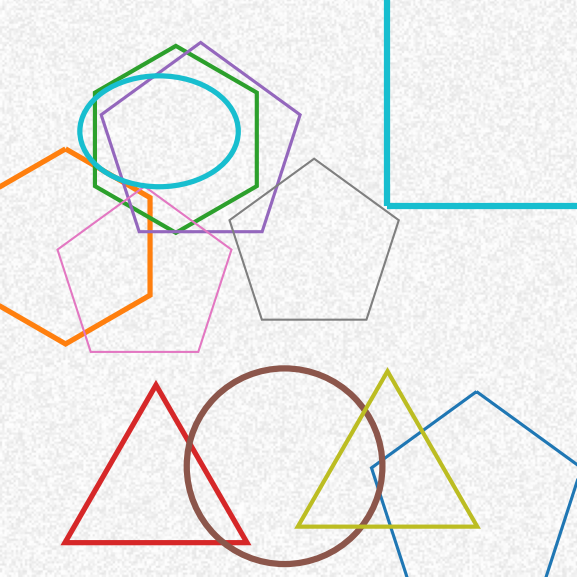[{"shape": "pentagon", "thickness": 1.5, "radius": 0.96, "center": [0.825, 0.13]}, {"shape": "hexagon", "thickness": 2.5, "radius": 0.84, "center": [0.114, 0.572]}, {"shape": "hexagon", "thickness": 2, "radius": 0.81, "center": [0.305, 0.758]}, {"shape": "triangle", "thickness": 2.5, "radius": 0.91, "center": [0.27, 0.15]}, {"shape": "pentagon", "thickness": 1.5, "radius": 0.91, "center": [0.347, 0.744]}, {"shape": "circle", "thickness": 3, "radius": 0.85, "center": [0.493, 0.192]}, {"shape": "pentagon", "thickness": 1, "radius": 0.79, "center": [0.25, 0.518]}, {"shape": "pentagon", "thickness": 1, "radius": 0.77, "center": [0.544, 0.57]}, {"shape": "triangle", "thickness": 2, "radius": 0.9, "center": [0.671, 0.177]}, {"shape": "square", "thickness": 3, "radius": 0.96, "center": [0.864, 0.836]}, {"shape": "oval", "thickness": 2.5, "radius": 0.69, "center": [0.275, 0.772]}]